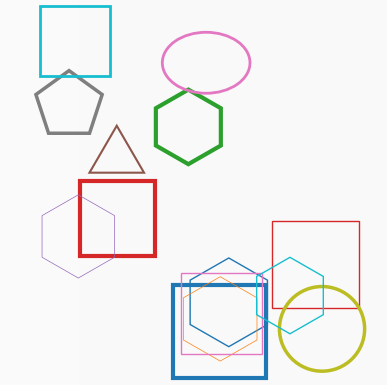[{"shape": "square", "thickness": 3, "radius": 0.6, "center": [0.566, 0.139]}, {"shape": "hexagon", "thickness": 1, "radius": 0.58, "center": [0.59, 0.215]}, {"shape": "hexagon", "thickness": 0.5, "radius": 0.55, "center": [0.568, 0.172]}, {"shape": "hexagon", "thickness": 3, "radius": 0.48, "center": [0.486, 0.67]}, {"shape": "square", "thickness": 3, "radius": 0.49, "center": [0.304, 0.433]}, {"shape": "square", "thickness": 1, "radius": 0.56, "center": [0.815, 0.314]}, {"shape": "hexagon", "thickness": 0.5, "radius": 0.54, "center": [0.202, 0.386]}, {"shape": "triangle", "thickness": 1.5, "radius": 0.41, "center": [0.301, 0.592]}, {"shape": "oval", "thickness": 2, "radius": 0.57, "center": [0.532, 0.837]}, {"shape": "square", "thickness": 1, "radius": 0.53, "center": [0.572, 0.185]}, {"shape": "pentagon", "thickness": 2.5, "radius": 0.45, "center": [0.178, 0.727]}, {"shape": "circle", "thickness": 2.5, "radius": 0.55, "center": [0.831, 0.146]}, {"shape": "hexagon", "thickness": 1, "radius": 0.5, "center": [0.748, 0.232]}, {"shape": "square", "thickness": 2, "radius": 0.45, "center": [0.194, 0.894]}]